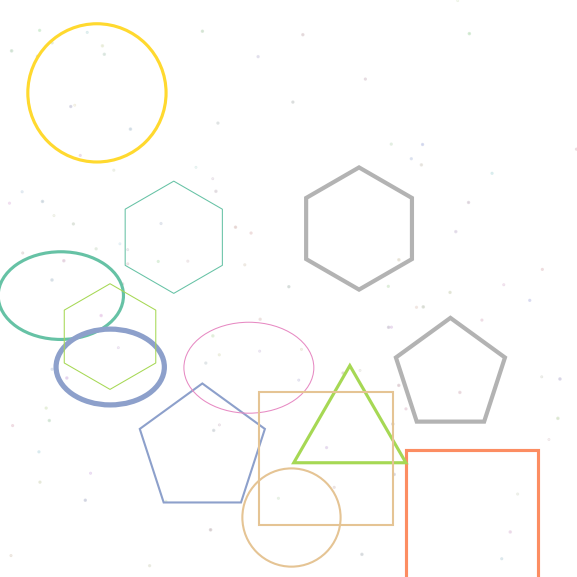[{"shape": "oval", "thickness": 1.5, "radius": 0.54, "center": [0.105, 0.487]}, {"shape": "hexagon", "thickness": 0.5, "radius": 0.49, "center": [0.301, 0.588]}, {"shape": "square", "thickness": 1.5, "radius": 0.57, "center": [0.818, 0.106]}, {"shape": "pentagon", "thickness": 1, "radius": 0.57, "center": [0.35, 0.221]}, {"shape": "oval", "thickness": 2.5, "radius": 0.47, "center": [0.191, 0.364]}, {"shape": "oval", "thickness": 0.5, "radius": 0.56, "center": [0.431, 0.362]}, {"shape": "triangle", "thickness": 1.5, "radius": 0.56, "center": [0.606, 0.254]}, {"shape": "hexagon", "thickness": 0.5, "radius": 0.46, "center": [0.191, 0.416]}, {"shape": "circle", "thickness": 1.5, "radius": 0.6, "center": [0.168, 0.838]}, {"shape": "square", "thickness": 1, "radius": 0.58, "center": [0.565, 0.204]}, {"shape": "circle", "thickness": 1, "radius": 0.43, "center": [0.505, 0.103]}, {"shape": "hexagon", "thickness": 2, "radius": 0.53, "center": [0.622, 0.603]}, {"shape": "pentagon", "thickness": 2, "radius": 0.5, "center": [0.78, 0.349]}]